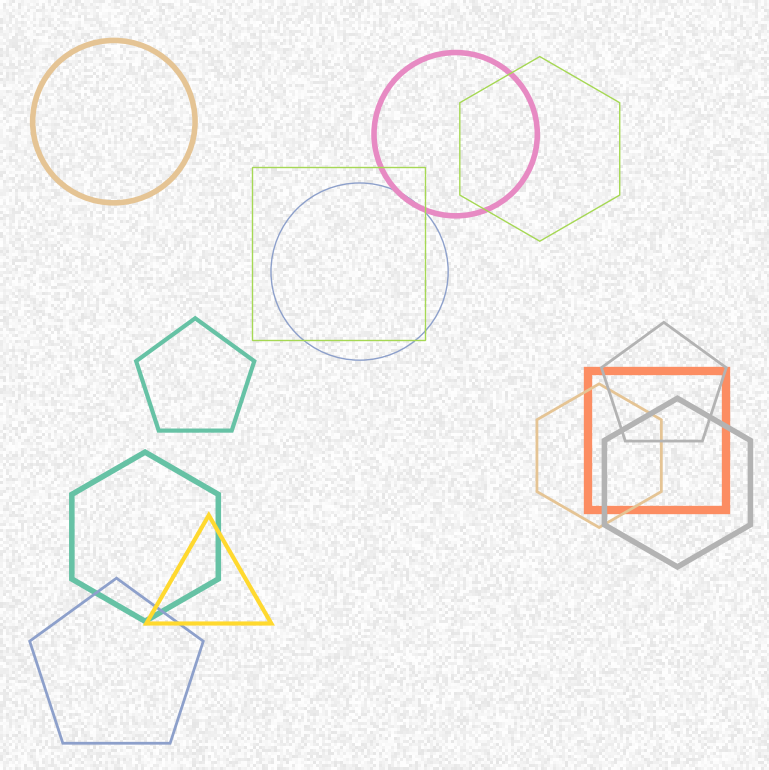[{"shape": "hexagon", "thickness": 2, "radius": 0.55, "center": [0.188, 0.303]}, {"shape": "pentagon", "thickness": 1.5, "radius": 0.4, "center": [0.254, 0.506]}, {"shape": "square", "thickness": 3, "radius": 0.45, "center": [0.853, 0.428]}, {"shape": "circle", "thickness": 0.5, "radius": 0.58, "center": [0.467, 0.647]}, {"shape": "pentagon", "thickness": 1, "radius": 0.59, "center": [0.151, 0.131]}, {"shape": "circle", "thickness": 2, "radius": 0.53, "center": [0.592, 0.826]}, {"shape": "hexagon", "thickness": 0.5, "radius": 0.6, "center": [0.701, 0.807]}, {"shape": "square", "thickness": 0.5, "radius": 0.56, "center": [0.44, 0.671]}, {"shape": "triangle", "thickness": 1.5, "radius": 0.47, "center": [0.271, 0.237]}, {"shape": "circle", "thickness": 2, "radius": 0.53, "center": [0.148, 0.842]}, {"shape": "hexagon", "thickness": 1, "radius": 0.47, "center": [0.778, 0.408]}, {"shape": "pentagon", "thickness": 1, "radius": 0.43, "center": [0.862, 0.496]}, {"shape": "hexagon", "thickness": 2, "radius": 0.55, "center": [0.88, 0.373]}]